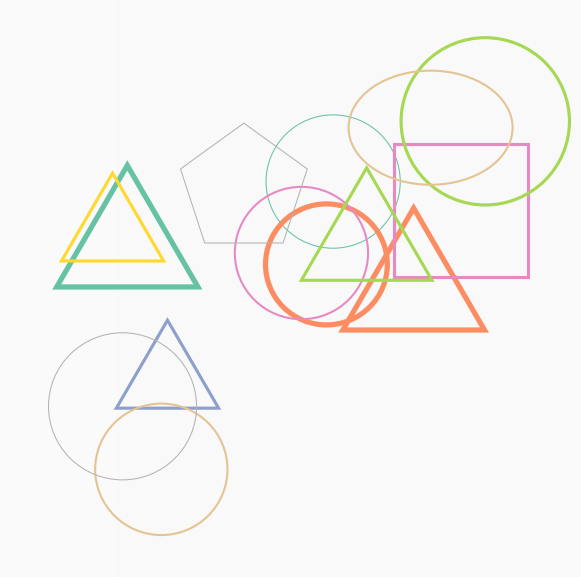[{"shape": "circle", "thickness": 0.5, "radius": 0.58, "center": [0.573, 0.685]}, {"shape": "triangle", "thickness": 2.5, "radius": 0.7, "center": [0.219, 0.572]}, {"shape": "triangle", "thickness": 2.5, "radius": 0.7, "center": [0.712, 0.498]}, {"shape": "circle", "thickness": 2.5, "radius": 0.52, "center": [0.562, 0.541]}, {"shape": "triangle", "thickness": 1.5, "radius": 0.51, "center": [0.288, 0.343]}, {"shape": "circle", "thickness": 1, "radius": 0.57, "center": [0.519, 0.561]}, {"shape": "square", "thickness": 1.5, "radius": 0.58, "center": [0.793, 0.634]}, {"shape": "circle", "thickness": 1.5, "radius": 0.72, "center": [0.835, 0.789]}, {"shape": "triangle", "thickness": 1.5, "radius": 0.65, "center": [0.631, 0.579]}, {"shape": "triangle", "thickness": 1.5, "radius": 0.51, "center": [0.194, 0.598]}, {"shape": "circle", "thickness": 1, "radius": 0.57, "center": [0.278, 0.186]}, {"shape": "oval", "thickness": 1, "radius": 0.71, "center": [0.741, 0.778]}, {"shape": "circle", "thickness": 0.5, "radius": 0.64, "center": [0.211, 0.296]}, {"shape": "pentagon", "thickness": 0.5, "radius": 0.57, "center": [0.42, 0.671]}]